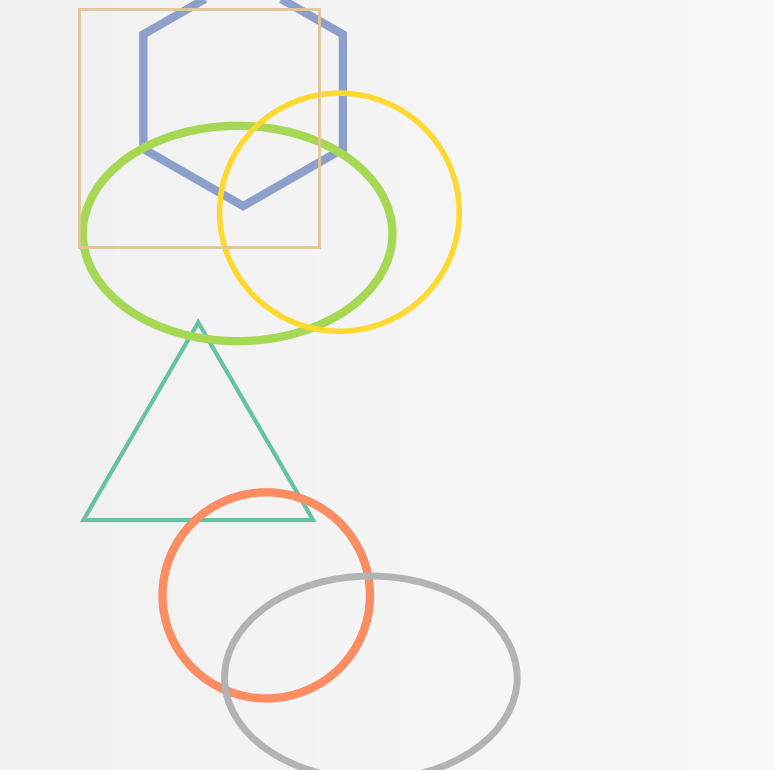[{"shape": "triangle", "thickness": 1.5, "radius": 0.86, "center": [0.256, 0.41]}, {"shape": "circle", "thickness": 3, "radius": 0.67, "center": [0.344, 0.227]}, {"shape": "hexagon", "thickness": 3, "radius": 0.74, "center": [0.314, 0.881]}, {"shape": "oval", "thickness": 3, "radius": 1.0, "center": [0.307, 0.697]}, {"shape": "circle", "thickness": 2, "radius": 0.77, "center": [0.438, 0.724]}, {"shape": "square", "thickness": 1, "radius": 0.77, "center": [0.257, 0.833]}, {"shape": "oval", "thickness": 2.5, "radius": 0.94, "center": [0.479, 0.12]}]